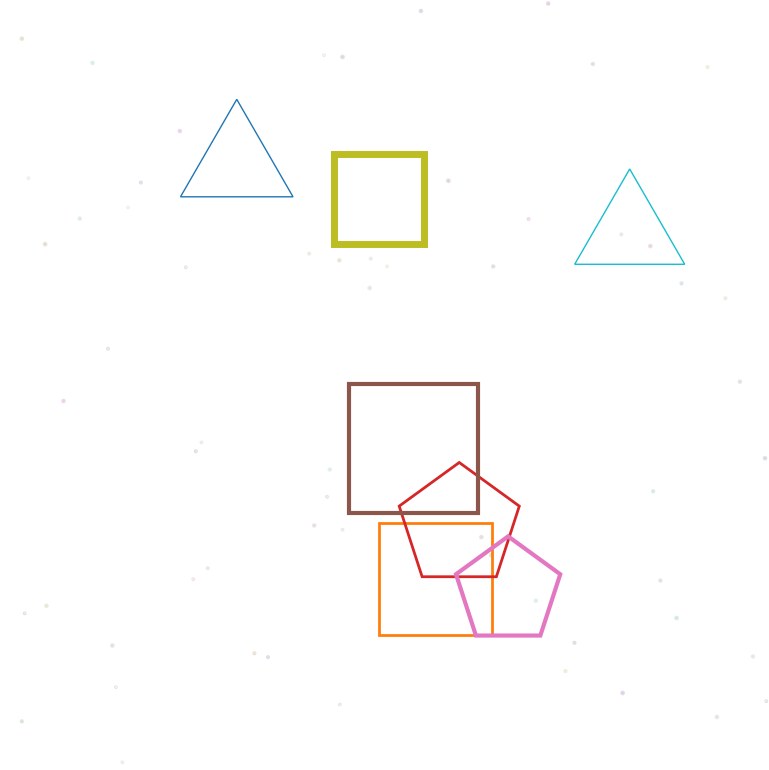[{"shape": "triangle", "thickness": 0.5, "radius": 0.42, "center": [0.307, 0.787]}, {"shape": "square", "thickness": 1, "radius": 0.37, "center": [0.565, 0.248]}, {"shape": "pentagon", "thickness": 1, "radius": 0.41, "center": [0.596, 0.317]}, {"shape": "square", "thickness": 1.5, "radius": 0.42, "center": [0.537, 0.417]}, {"shape": "pentagon", "thickness": 1.5, "radius": 0.36, "center": [0.66, 0.232]}, {"shape": "square", "thickness": 2.5, "radius": 0.29, "center": [0.492, 0.742]}, {"shape": "triangle", "thickness": 0.5, "radius": 0.41, "center": [0.818, 0.698]}]